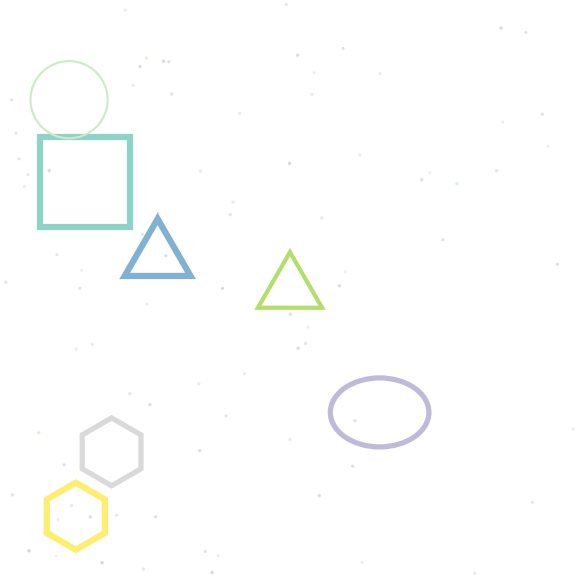[{"shape": "square", "thickness": 3, "radius": 0.39, "center": [0.147, 0.684]}, {"shape": "oval", "thickness": 2.5, "radius": 0.43, "center": [0.657, 0.285]}, {"shape": "triangle", "thickness": 3, "radius": 0.33, "center": [0.273, 0.554]}, {"shape": "triangle", "thickness": 2, "radius": 0.32, "center": [0.502, 0.498]}, {"shape": "hexagon", "thickness": 2.5, "radius": 0.29, "center": [0.193, 0.217]}, {"shape": "circle", "thickness": 1, "radius": 0.33, "center": [0.12, 0.827]}, {"shape": "hexagon", "thickness": 3, "radius": 0.29, "center": [0.131, 0.105]}]